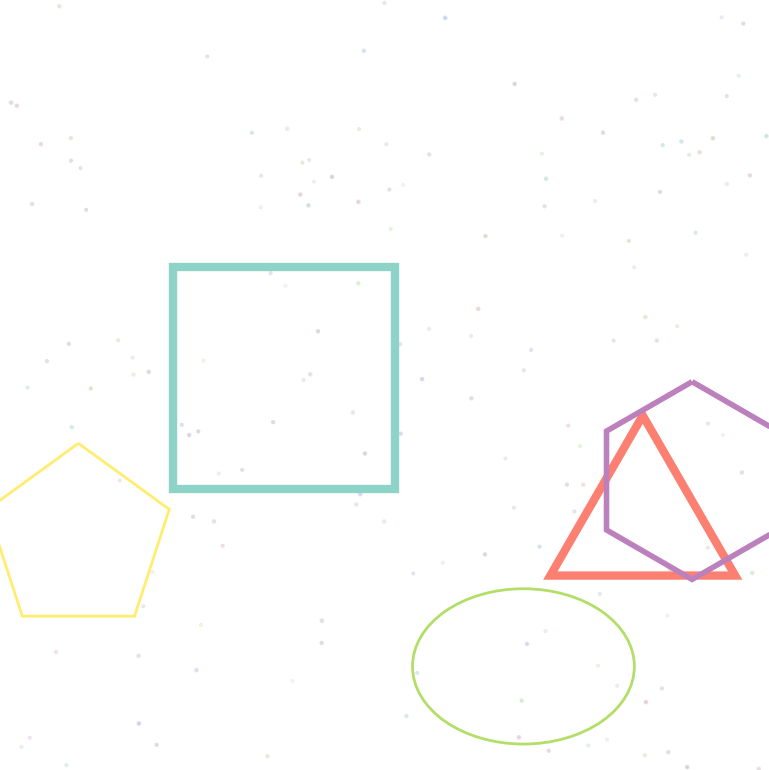[{"shape": "square", "thickness": 3, "radius": 0.72, "center": [0.369, 0.509]}, {"shape": "triangle", "thickness": 3, "radius": 0.69, "center": [0.835, 0.322]}, {"shape": "oval", "thickness": 1, "radius": 0.72, "center": [0.68, 0.135]}, {"shape": "hexagon", "thickness": 2, "radius": 0.64, "center": [0.899, 0.376]}, {"shape": "pentagon", "thickness": 1, "radius": 0.62, "center": [0.102, 0.3]}]